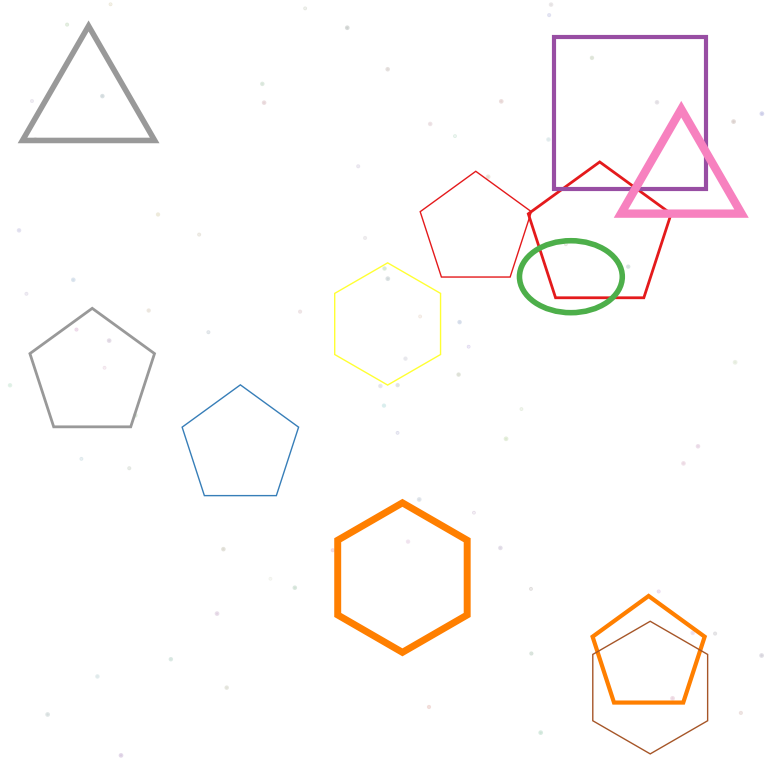[{"shape": "pentagon", "thickness": 1, "radius": 0.49, "center": [0.779, 0.692]}, {"shape": "pentagon", "thickness": 0.5, "radius": 0.38, "center": [0.618, 0.702]}, {"shape": "pentagon", "thickness": 0.5, "radius": 0.4, "center": [0.312, 0.421]}, {"shape": "oval", "thickness": 2, "radius": 0.33, "center": [0.741, 0.641]}, {"shape": "square", "thickness": 1.5, "radius": 0.49, "center": [0.818, 0.853]}, {"shape": "pentagon", "thickness": 1.5, "radius": 0.38, "center": [0.842, 0.149]}, {"shape": "hexagon", "thickness": 2.5, "radius": 0.49, "center": [0.523, 0.25]}, {"shape": "hexagon", "thickness": 0.5, "radius": 0.4, "center": [0.503, 0.579]}, {"shape": "hexagon", "thickness": 0.5, "radius": 0.43, "center": [0.844, 0.107]}, {"shape": "triangle", "thickness": 3, "radius": 0.45, "center": [0.885, 0.768]}, {"shape": "pentagon", "thickness": 1, "radius": 0.43, "center": [0.12, 0.514]}, {"shape": "triangle", "thickness": 2, "radius": 0.5, "center": [0.115, 0.867]}]